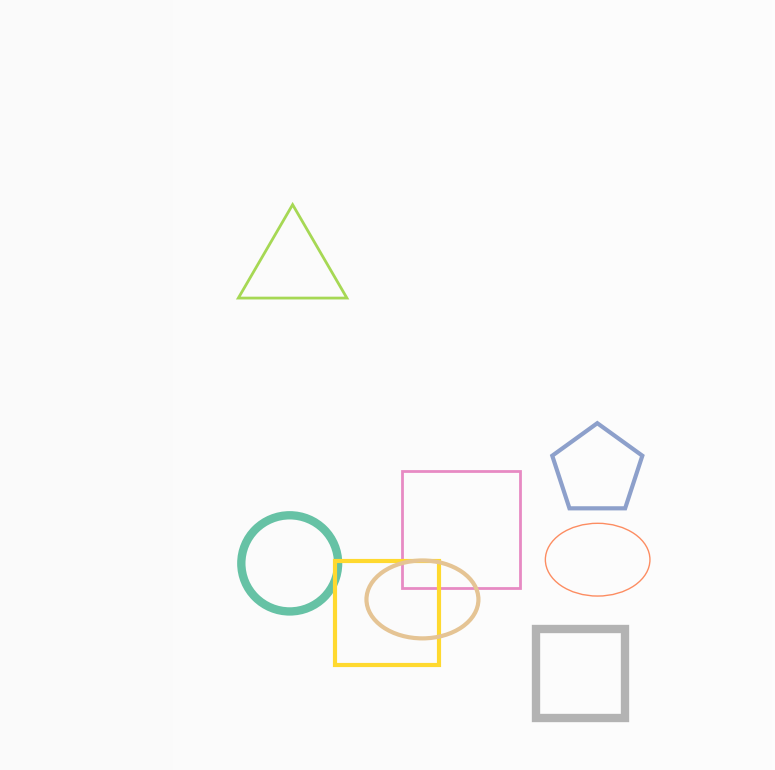[{"shape": "circle", "thickness": 3, "radius": 0.31, "center": [0.374, 0.268]}, {"shape": "oval", "thickness": 0.5, "radius": 0.34, "center": [0.771, 0.273]}, {"shape": "pentagon", "thickness": 1.5, "radius": 0.31, "center": [0.771, 0.389]}, {"shape": "square", "thickness": 1, "radius": 0.38, "center": [0.595, 0.313]}, {"shape": "triangle", "thickness": 1, "radius": 0.4, "center": [0.378, 0.653]}, {"shape": "square", "thickness": 1.5, "radius": 0.34, "center": [0.5, 0.204]}, {"shape": "oval", "thickness": 1.5, "radius": 0.36, "center": [0.545, 0.222]}, {"shape": "square", "thickness": 3, "radius": 0.29, "center": [0.749, 0.125]}]